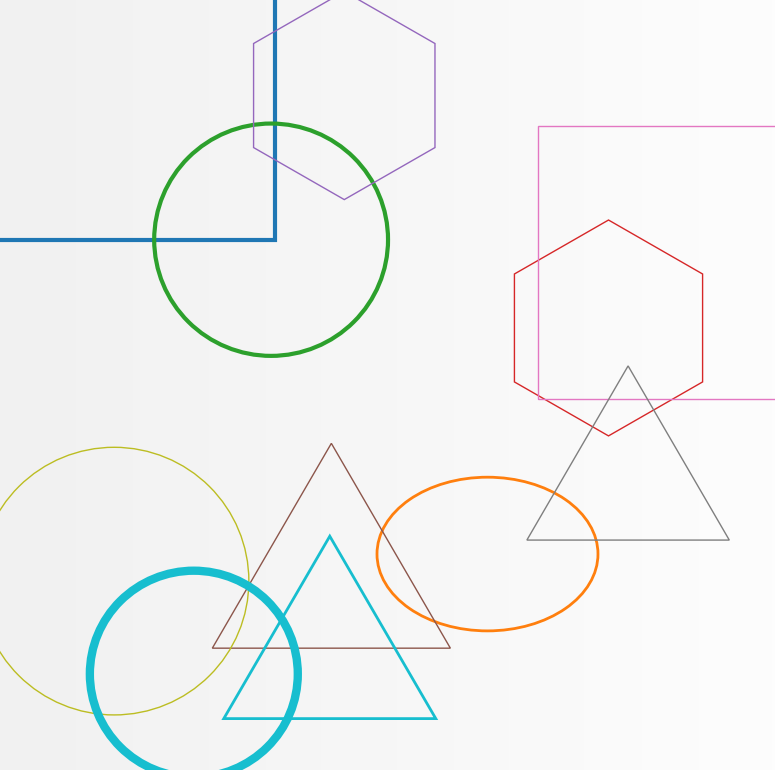[{"shape": "square", "thickness": 1.5, "radius": 0.91, "center": [0.173, 0.87]}, {"shape": "oval", "thickness": 1, "radius": 0.71, "center": [0.629, 0.28]}, {"shape": "circle", "thickness": 1.5, "radius": 0.75, "center": [0.35, 0.689]}, {"shape": "hexagon", "thickness": 0.5, "radius": 0.7, "center": [0.785, 0.574]}, {"shape": "hexagon", "thickness": 0.5, "radius": 0.68, "center": [0.444, 0.876]}, {"shape": "triangle", "thickness": 0.5, "radius": 0.89, "center": [0.428, 0.247]}, {"shape": "square", "thickness": 0.5, "radius": 0.89, "center": [0.872, 0.659]}, {"shape": "triangle", "thickness": 0.5, "radius": 0.75, "center": [0.81, 0.374]}, {"shape": "circle", "thickness": 0.5, "radius": 0.87, "center": [0.147, 0.245]}, {"shape": "circle", "thickness": 3, "radius": 0.67, "center": [0.25, 0.125]}, {"shape": "triangle", "thickness": 1, "radius": 0.79, "center": [0.426, 0.146]}]